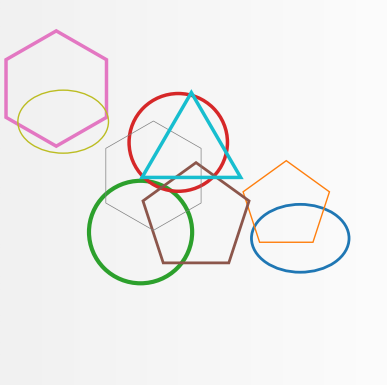[{"shape": "oval", "thickness": 2, "radius": 0.63, "center": [0.775, 0.381]}, {"shape": "pentagon", "thickness": 1, "radius": 0.59, "center": [0.739, 0.466]}, {"shape": "circle", "thickness": 3, "radius": 0.67, "center": [0.363, 0.397]}, {"shape": "circle", "thickness": 2.5, "radius": 0.63, "center": [0.46, 0.63]}, {"shape": "pentagon", "thickness": 2, "radius": 0.72, "center": [0.506, 0.434]}, {"shape": "hexagon", "thickness": 2.5, "radius": 0.75, "center": [0.145, 0.77]}, {"shape": "hexagon", "thickness": 0.5, "radius": 0.71, "center": [0.396, 0.544]}, {"shape": "oval", "thickness": 1, "radius": 0.58, "center": [0.163, 0.684]}, {"shape": "triangle", "thickness": 2.5, "radius": 0.73, "center": [0.494, 0.613]}]